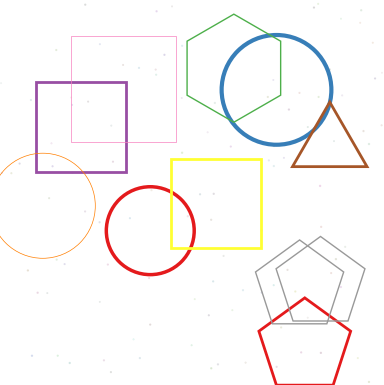[{"shape": "pentagon", "thickness": 2, "radius": 0.63, "center": [0.792, 0.101]}, {"shape": "circle", "thickness": 2.5, "radius": 0.57, "center": [0.39, 0.401]}, {"shape": "circle", "thickness": 3, "radius": 0.71, "center": [0.718, 0.767]}, {"shape": "hexagon", "thickness": 1, "radius": 0.7, "center": [0.607, 0.823]}, {"shape": "square", "thickness": 2, "radius": 0.58, "center": [0.209, 0.671]}, {"shape": "circle", "thickness": 0.5, "radius": 0.68, "center": [0.111, 0.466]}, {"shape": "square", "thickness": 2, "radius": 0.58, "center": [0.562, 0.471]}, {"shape": "triangle", "thickness": 2, "radius": 0.56, "center": [0.857, 0.623]}, {"shape": "square", "thickness": 0.5, "radius": 0.69, "center": [0.321, 0.768]}, {"shape": "pentagon", "thickness": 1, "radius": 0.6, "center": [0.778, 0.256]}, {"shape": "pentagon", "thickness": 1, "radius": 0.61, "center": [0.833, 0.264]}]